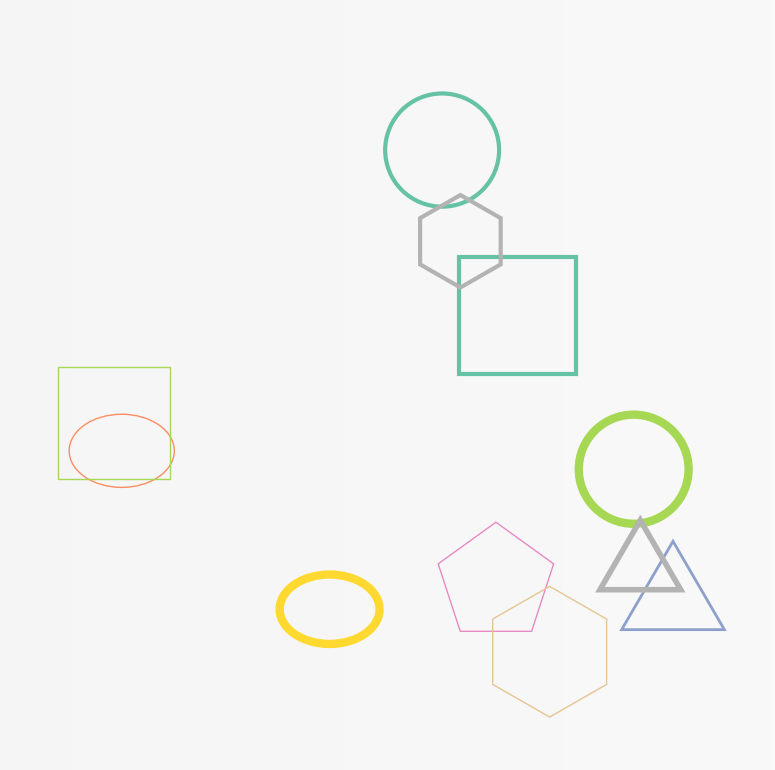[{"shape": "circle", "thickness": 1.5, "radius": 0.37, "center": [0.57, 0.805]}, {"shape": "square", "thickness": 1.5, "radius": 0.38, "center": [0.668, 0.591]}, {"shape": "oval", "thickness": 0.5, "radius": 0.34, "center": [0.157, 0.415]}, {"shape": "triangle", "thickness": 1, "radius": 0.38, "center": [0.868, 0.221]}, {"shape": "pentagon", "thickness": 0.5, "radius": 0.39, "center": [0.64, 0.243]}, {"shape": "square", "thickness": 0.5, "radius": 0.36, "center": [0.147, 0.45]}, {"shape": "circle", "thickness": 3, "radius": 0.35, "center": [0.818, 0.391]}, {"shape": "oval", "thickness": 3, "radius": 0.32, "center": [0.425, 0.209]}, {"shape": "hexagon", "thickness": 0.5, "radius": 0.42, "center": [0.709, 0.154]}, {"shape": "hexagon", "thickness": 1.5, "radius": 0.3, "center": [0.594, 0.687]}, {"shape": "triangle", "thickness": 2, "radius": 0.3, "center": [0.826, 0.264]}]